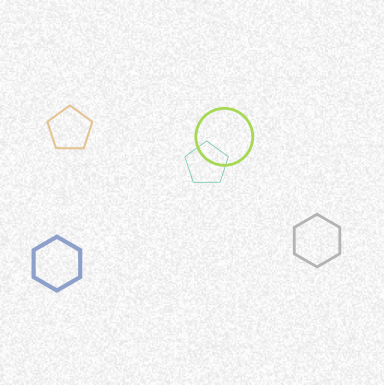[{"shape": "pentagon", "thickness": 0.5, "radius": 0.3, "center": [0.537, 0.575]}, {"shape": "hexagon", "thickness": 3, "radius": 0.35, "center": [0.148, 0.315]}, {"shape": "circle", "thickness": 2, "radius": 0.37, "center": [0.583, 0.645]}, {"shape": "pentagon", "thickness": 1.5, "radius": 0.31, "center": [0.182, 0.665]}, {"shape": "hexagon", "thickness": 2, "radius": 0.34, "center": [0.824, 0.375]}]